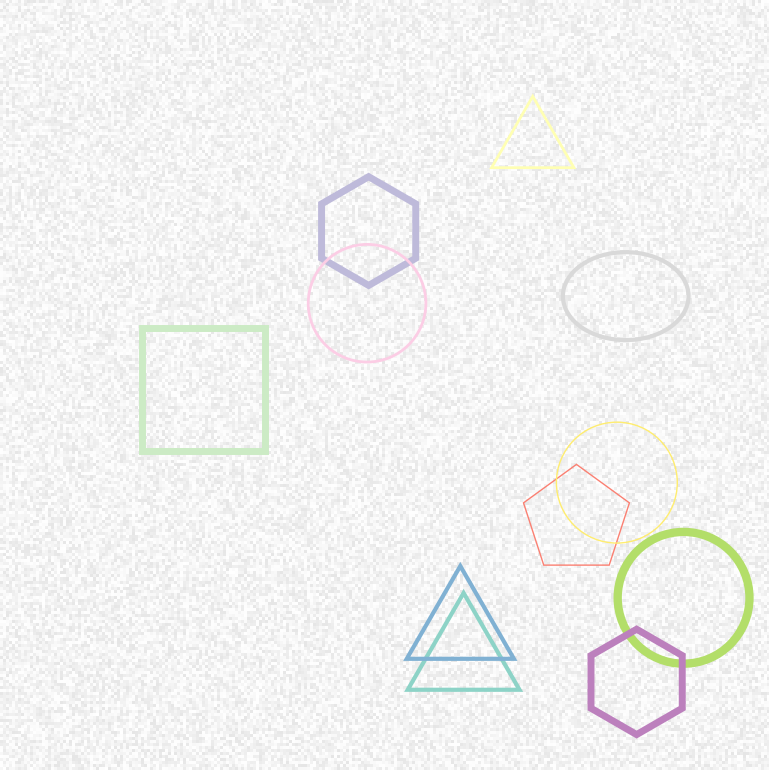[{"shape": "triangle", "thickness": 1.5, "radius": 0.42, "center": [0.602, 0.146]}, {"shape": "triangle", "thickness": 1, "radius": 0.31, "center": [0.692, 0.813]}, {"shape": "hexagon", "thickness": 2.5, "radius": 0.35, "center": [0.479, 0.7]}, {"shape": "pentagon", "thickness": 0.5, "radius": 0.36, "center": [0.749, 0.325]}, {"shape": "triangle", "thickness": 1.5, "radius": 0.4, "center": [0.598, 0.185]}, {"shape": "circle", "thickness": 3, "radius": 0.43, "center": [0.888, 0.224]}, {"shape": "circle", "thickness": 1, "radius": 0.38, "center": [0.477, 0.606]}, {"shape": "oval", "thickness": 1.5, "radius": 0.41, "center": [0.813, 0.615]}, {"shape": "hexagon", "thickness": 2.5, "radius": 0.34, "center": [0.827, 0.114]}, {"shape": "square", "thickness": 2.5, "radius": 0.4, "center": [0.264, 0.494]}, {"shape": "circle", "thickness": 0.5, "radius": 0.39, "center": [0.801, 0.373]}]